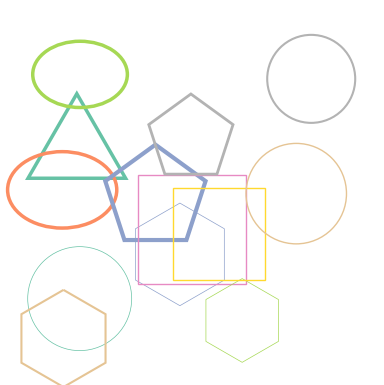[{"shape": "triangle", "thickness": 2.5, "radius": 0.73, "center": [0.2, 0.61]}, {"shape": "circle", "thickness": 0.5, "radius": 0.68, "center": [0.207, 0.224]}, {"shape": "oval", "thickness": 2.5, "radius": 0.71, "center": [0.162, 0.507]}, {"shape": "pentagon", "thickness": 3, "radius": 0.68, "center": [0.404, 0.487]}, {"shape": "hexagon", "thickness": 0.5, "radius": 0.67, "center": [0.467, 0.339]}, {"shape": "square", "thickness": 1, "radius": 0.7, "center": [0.498, 0.404]}, {"shape": "oval", "thickness": 2.5, "radius": 0.61, "center": [0.208, 0.807]}, {"shape": "hexagon", "thickness": 0.5, "radius": 0.54, "center": [0.629, 0.168]}, {"shape": "square", "thickness": 1, "radius": 0.6, "center": [0.57, 0.393]}, {"shape": "circle", "thickness": 1, "radius": 0.65, "center": [0.769, 0.497]}, {"shape": "hexagon", "thickness": 1.5, "radius": 0.63, "center": [0.165, 0.121]}, {"shape": "pentagon", "thickness": 2, "radius": 0.58, "center": [0.496, 0.641]}, {"shape": "circle", "thickness": 1.5, "radius": 0.57, "center": [0.808, 0.795]}]